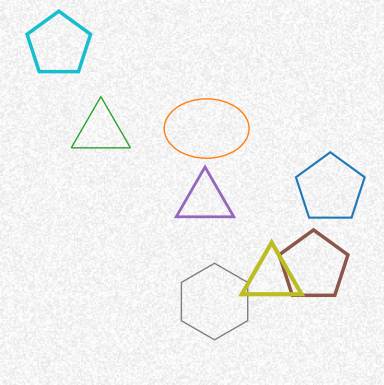[{"shape": "pentagon", "thickness": 1.5, "radius": 0.47, "center": [0.858, 0.511]}, {"shape": "oval", "thickness": 1, "radius": 0.55, "center": [0.537, 0.666]}, {"shape": "triangle", "thickness": 1, "radius": 0.44, "center": [0.262, 0.66]}, {"shape": "triangle", "thickness": 2, "radius": 0.43, "center": [0.532, 0.48]}, {"shape": "pentagon", "thickness": 2.5, "radius": 0.47, "center": [0.814, 0.309]}, {"shape": "hexagon", "thickness": 1, "radius": 0.5, "center": [0.557, 0.217]}, {"shape": "triangle", "thickness": 3, "radius": 0.45, "center": [0.706, 0.281]}, {"shape": "pentagon", "thickness": 2.5, "radius": 0.43, "center": [0.153, 0.884]}]